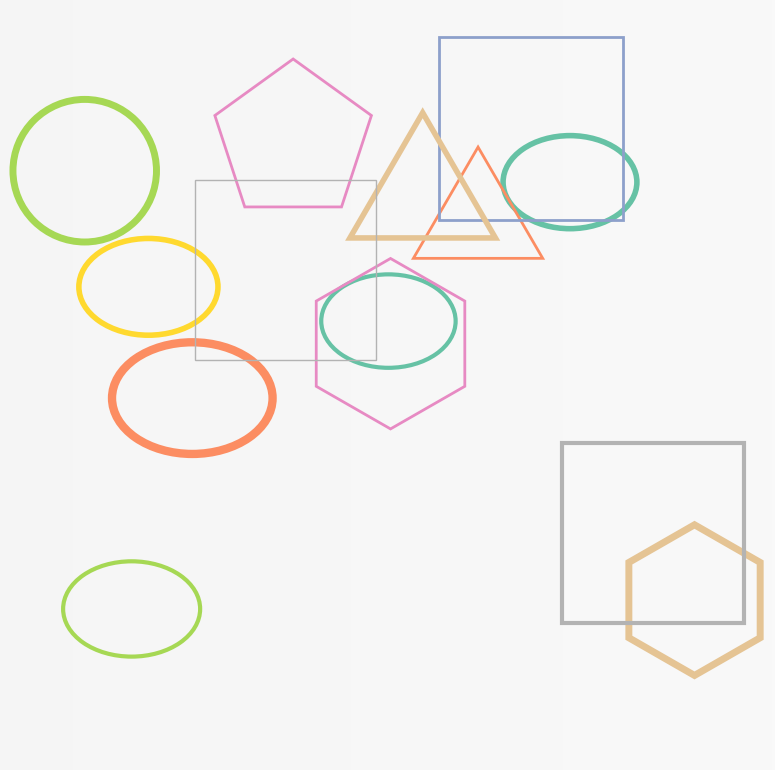[{"shape": "oval", "thickness": 1.5, "radius": 0.43, "center": [0.501, 0.583]}, {"shape": "oval", "thickness": 2, "radius": 0.43, "center": [0.735, 0.763]}, {"shape": "oval", "thickness": 3, "radius": 0.52, "center": [0.248, 0.483]}, {"shape": "triangle", "thickness": 1, "radius": 0.48, "center": [0.617, 0.713]}, {"shape": "square", "thickness": 1, "radius": 0.6, "center": [0.685, 0.833]}, {"shape": "hexagon", "thickness": 1, "radius": 0.55, "center": [0.504, 0.554]}, {"shape": "pentagon", "thickness": 1, "radius": 0.53, "center": [0.378, 0.817]}, {"shape": "oval", "thickness": 1.5, "radius": 0.44, "center": [0.17, 0.209]}, {"shape": "circle", "thickness": 2.5, "radius": 0.46, "center": [0.109, 0.778]}, {"shape": "oval", "thickness": 2, "radius": 0.45, "center": [0.192, 0.627]}, {"shape": "hexagon", "thickness": 2.5, "radius": 0.49, "center": [0.896, 0.221]}, {"shape": "triangle", "thickness": 2, "radius": 0.54, "center": [0.545, 0.745]}, {"shape": "square", "thickness": 0.5, "radius": 0.58, "center": [0.369, 0.65]}, {"shape": "square", "thickness": 1.5, "radius": 0.58, "center": [0.843, 0.308]}]